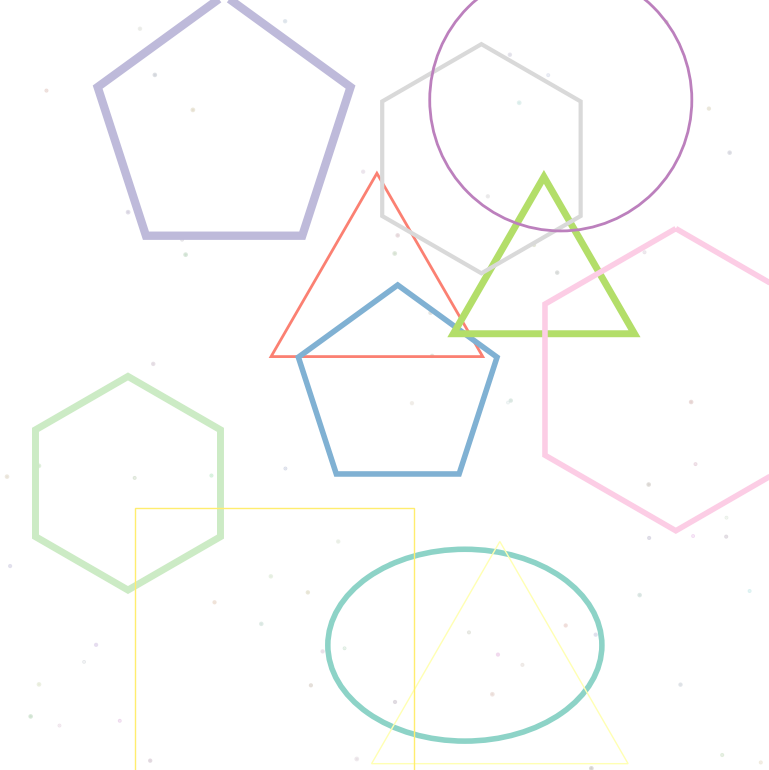[{"shape": "oval", "thickness": 2, "radius": 0.89, "center": [0.604, 0.162]}, {"shape": "triangle", "thickness": 0.5, "radius": 0.96, "center": [0.649, 0.104]}, {"shape": "pentagon", "thickness": 3, "radius": 0.86, "center": [0.291, 0.834]}, {"shape": "triangle", "thickness": 1, "radius": 0.79, "center": [0.489, 0.616]}, {"shape": "pentagon", "thickness": 2, "radius": 0.68, "center": [0.516, 0.494]}, {"shape": "triangle", "thickness": 2.5, "radius": 0.68, "center": [0.706, 0.634]}, {"shape": "hexagon", "thickness": 2, "radius": 0.98, "center": [0.878, 0.507]}, {"shape": "hexagon", "thickness": 1.5, "radius": 0.74, "center": [0.625, 0.794]}, {"shape": "circle", "thickness": 1, "radius": 0.85, "center": [0.728, 0.87]}, {"shape": "hexagon", "thickness": 2.5, "radius": 0.69, "center": [0.166, 0.372]}, {"shape": "square", "thickness": 0.5, "radius": 0.91, "center": [0.357, 0.159]}]